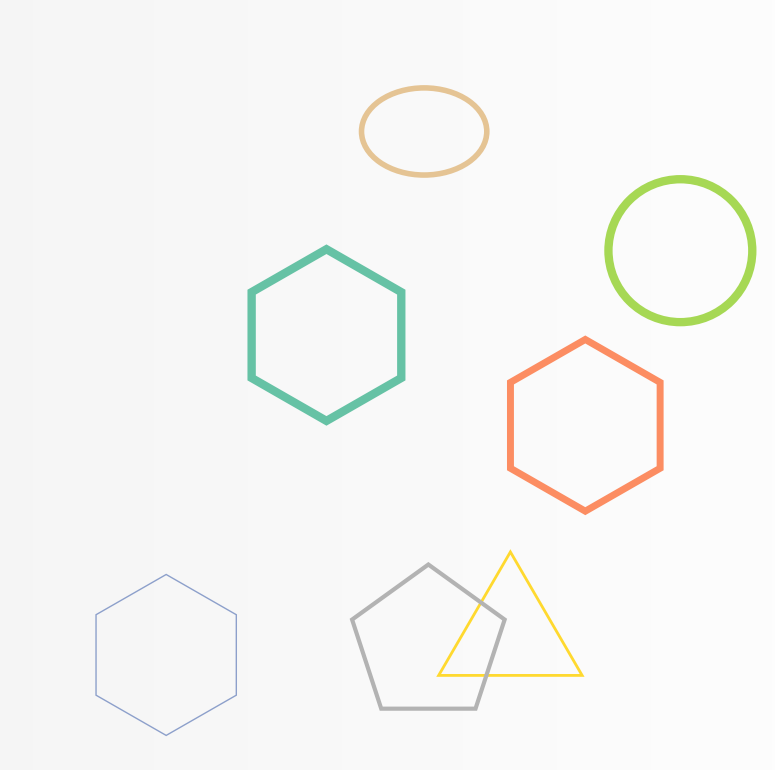[{"shape": "hexagon", "thickness": 3, "radius": 0.56, "center": [0.421, 0.565]}, {"shape": "hexagon", "thickness": 2.5, "radius": 0.56, "center": [0.755, 0.448]}, {"shape": "hexagon", "thickness": 0.5, "radius": 0.52, "center": [0.214, 0.149]}, {"shape": "circle", "thickness": 3, "radius": 0.46, "center": [0.878, 0.674]}, {"shape": "triangle", "thickness": 1, "radius": 0.53, "center": [0.659, 0.176]}, {"shape": "oval", "thickness": 2, "radius": 0.4, "center": [0.547, 0.829]}, {"shape": "pentagon", "thickness": 1.5, "radius": 0.52, "center": [0.553, 0.163]}]